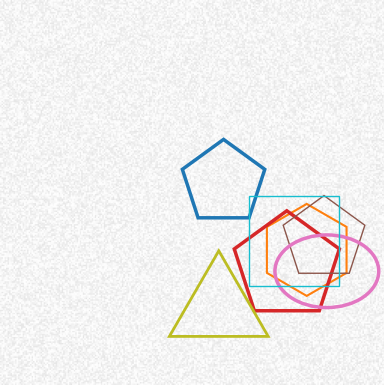[{"shape": "pentagon", "thickness": 2.5, "radius": 0.56, "center": [0.581, 0.525]}, {"shape": "hexagon", "thickness": 1.5, "radius": 0.6, "center": [0.797, 0.351]}, {"shape": "pentagon", "thickness": 2.5, "radius": 0.72, "center": [0.745, 0.309]}, {"shape": "pentagon", "thickness": 1, "radius": 0.56, "center": [0.842, 0.38]}, {"shape": "oval", "thickness": 2.5, "radius": 0.67, "center": [0.849, 0.295]}, {"shape": "triangle", "thickness": 2, "radius": 0.74, "center": [0.568, 0.2]}, {"shape": "square", "thickness": 1, "radius": 0.59, "center": [0.764, 0.374]}]